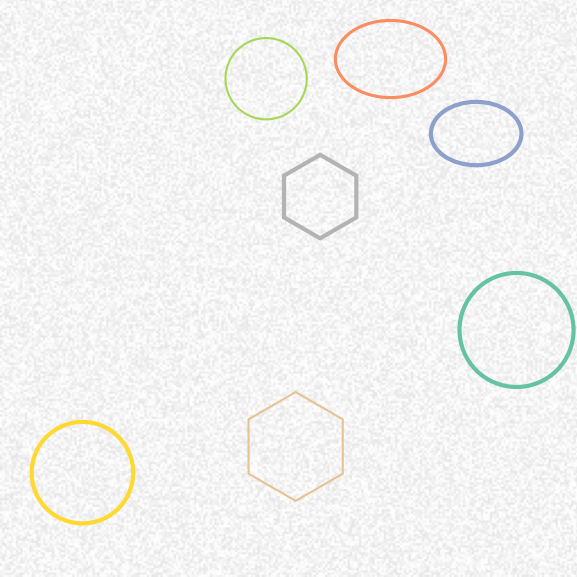[{"shape": "circle", "thickness": 2, "radius": 0.49, "center": [0.894, 0.428]}, {"shape": "oval", "thickness": 1.5, "radius": 0.48, "center": [0.676, 0.897]}, {"shape": "oval", "thickness": 2, "radius": 0.39, "center": [0.825, 0.768]}, {"shape": "circle", "thickness": 1, "radius": 0.35, "center": [0.461, 0.863]}, {"shape": "circle", "thickness": 2, "radius": 0.44, "center": [0.143, 0.181]}, {"shape": "hexagon", "thickness": 1, "radius": 0.47, "center": [0.512, 0.226]}, {"shape": "hexagon", "thickness": 2, "radius": 0.36, "center": [0.554, 0.659]}]